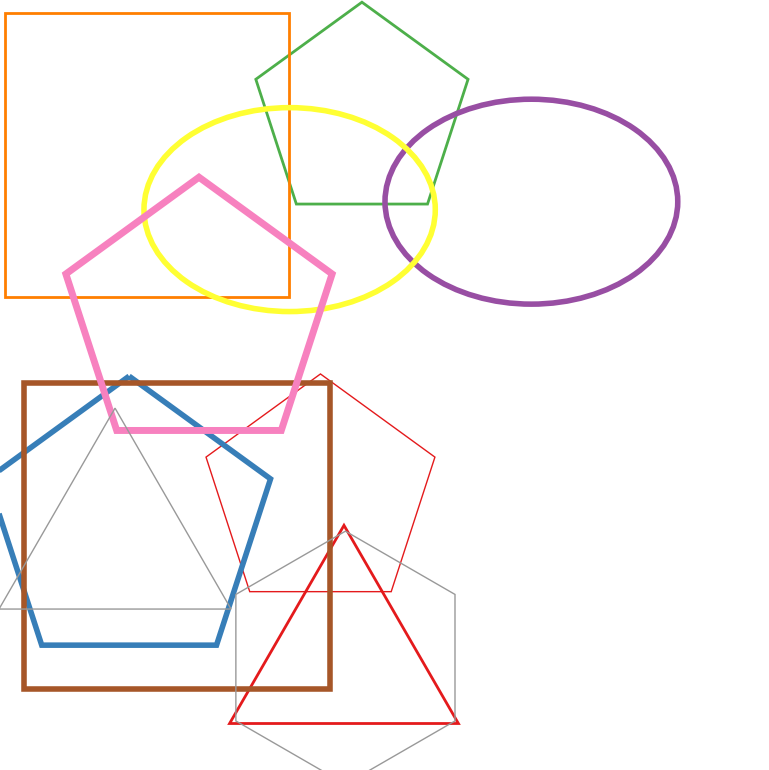[{"shape": "triangle", "thickness": 1, "radius": 0.86, "center": [0.447, 0.146]}, {"shape": "pentagon", "thickness": 0.5, "radius": 0.78, "center": [0.416, 0.358]}, {"shape": "pentagon", "thickness": 2, "radius": 0.97, "center": [0.168, 0.318]}, {"shape": "pentagon", "thickness": 1, "radius": 0.72, "center": [0.47, 0.852]}, {"shape": "oval", "thickness": 2, "radius": 0.95, "center": [0.69, 0.738]}, {"shape": "square", "thickness": 1, "radius": 0.92, "center": [0.191, 0.799]}, {"shape": "oval", "thickness": 2, "radius": 0.95, "center": [0.376, 0.728]}, {"shape": "square", "thickness": 2, "radius": 0.99, "center": [0.23, 0.304]}, {"shape": "pentagon", "thickness": 2.5, "radius": 0.91, "center": [0.258, 0.588]}, {"shape": "triangle", "thickness": 0.5, "radius": 0.87, "center": [0.149, 0.296]}, {"shape": "hexagon", "thickness": 0.5, "radius": 0.82, "center": [0.449, 0.146]}]